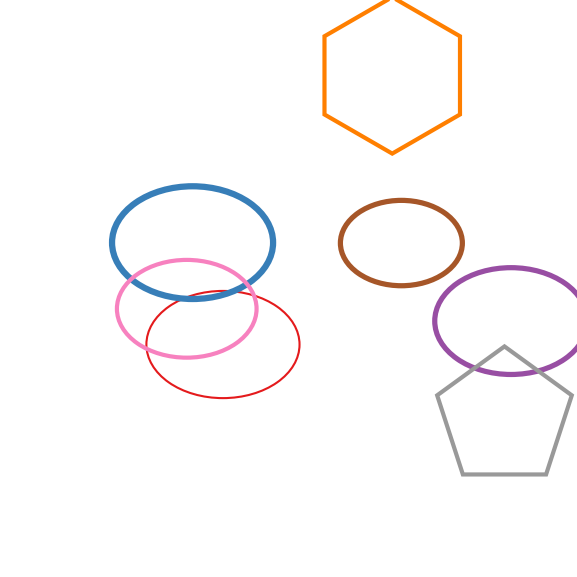[{"shape": "oval", "thickness": 1, "radius": 0.66, "center": [0.386, 0.403]}, {"shape": "oval", "thickness": 3, "radius": 0.7, "center": [0.333, 0.579]}, {"shape": "oval", "thickness": 2.5, "radius": 0.66, "center": [0.885, 0.443]}, {"shape": "hexagon", "thickness": 2, "radius": 0.68, "center": [0.679, 0.869]}, {"shape": "oval", "thickness": 2.5, "radius": 0.53, "center": [0.695, 0.578]}, {"shape": "oval", "thickness": 2, "radius": 0.6, "center": [0.323, 0.464]}, {"shape": "pentagon", "thickness": 2, "radius": 0.61, "center": [0.874, 0.277]}]